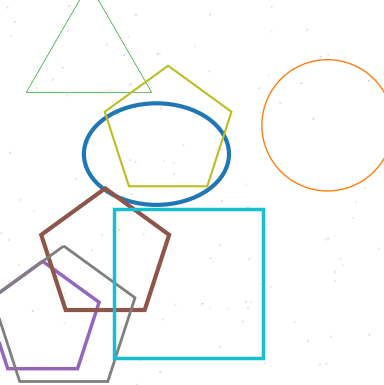[{"shape": "oval", "thickness": 3, "radius": 0.94, "center": [0.406, 0.6]}, {"shape": "circle", "thickness": 1, "radius": 0.85, "center": [0.851, 0.675]}, {"shape": "triangle", "thickness": 0.5, "radius": 0.94, "center": [0.231, 0.854]}, {"shape": "pentagon", "thickness": 2.5, "radius": 0.77, "center": [0.111, 0.167]}, {"shape": "pentagon", "thickness": 3, "radius": 0.87, "center": [0.273, 0.336]}, {"shape": "pentagon", "thickness": 2, "radius": 0.97, "center": [0.166, 0.166]}, {"shape": "pentagon", "thickness": 1.5, "radius": 0.87, "center": [0.437, 0.656]}, {"shape": "square", "thickness": 2.5, "radius": 0.97, "center": [0.49, 0.263]}]